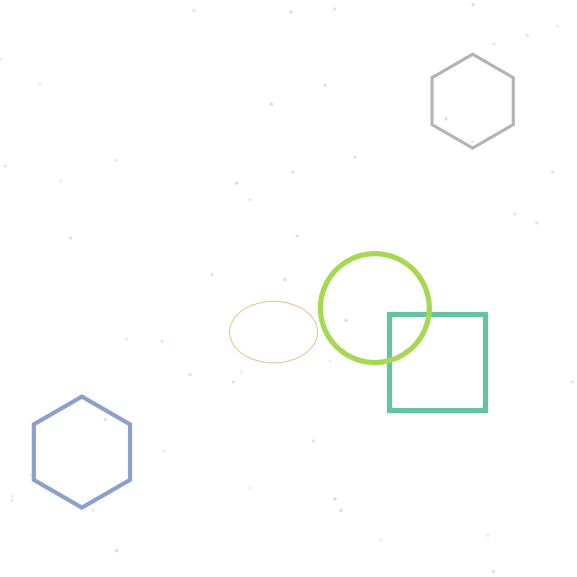[{"shape": "square", "thickness": 2.5, "radius": 0.41, "center": [0.757, 0.372]}, {"shape": "hexagon", "thickness": 2, "radius": 0.48, "center": [0.142, 0.216]}, {"shape": "circle", "thickness": 2.5, "radius": 0.47, "center": [0.649, 0.466]}, {"shape": "oval", "thickness": 0.5, "radius": 0.38, "center": [0.474, 0.424]}, {"shape": "hexagon", "thickness": 1.5, "radius": 0.41, "center": [0.818, 0.824]}]